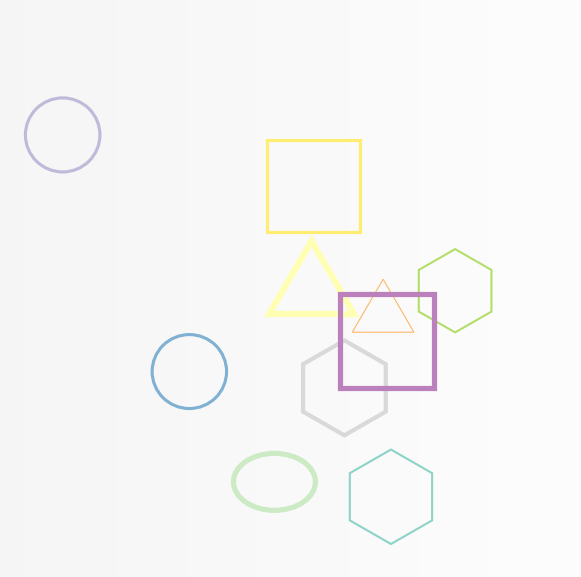[{"shape": "hexagon", "thickness": 1, "radius": 0.41, "center": [0.673, 0.139]}, {"shape": "triangle", "thickness": 3, "radius": 0.42, "center": [0.536, 0.498]}, {"shape": "circle", "thickness": 1.5, "radius": 0.32, "center": [0.108, 0.765]}, {"shape": "circle", "thickness": 1.5, "radius": 0.32, "center": [0.326, 0.356]}, {"shape": "triangle", "thickness": 0.5, "radius": 0.31, "center": [0.659, 0.454]}, {"shape": "hexagon", "thickness": 1, "radius": 0.36, "center": [0.783, 0.496]}, {"shape": "hexagon", "thickness": 2, "radius": 0.41, "center": [0.593, 0.327]}, {"shape": "square", "thickness": 2.5, "radius": 0.41, "center": [0.666, 0.408]}, {"shape": "oval", "thickness": 2.5, "radius": 0.35, "center": [0.472, 0.165]}, {"shape": "square", "thickness": 1.5, "radius": 0.4, "center": [0.539, 0.677]}]